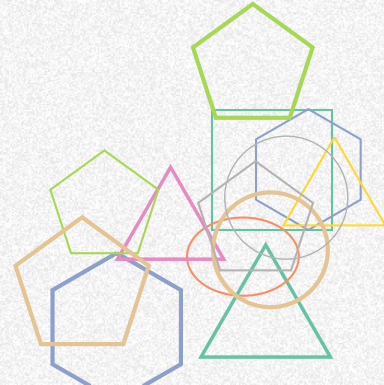[{"shape": "square", "thickness": 1.5, "radius": 0.78, "center": [0.706, 0.56]}, {"shape": "triangle", "thickness": 2.5, "radius": 0.97, "center": [0.69, 0.17]}, {"shape": "oval", "thickness": 1.5, "radius": 0.73, "center": [0.631, 0.333]}, {"shape": "hexagon", "thickness": 1.5, "radius": 0.78, "center": [0.801, 0.56]}, {"shape": "hexagon", "thickness": 3, "radius": 0.96, "center": [0.303, 0.15]}, {"shape": "triangle", "thickness": 2.5, "radius": 0.8, "center": [0.443, 0.406]}, {"shape": "pentagon", "thickness": 1.5, "radius": 0.74, "center": [0.271, 0.462]}, {"shape": "pentagon", "thickness": 3, "radius": 0.82, "center": [0.657, 0.826]}, {"shape": "triangle", "thickness": 1.5, "radius": 0.76, "center": [0.869, 0.491]}, {"shape": "pentagon", "thickness": 3, "radius": 0.91, "center": [0.213, 0.254]}, {"shape": "circle", "thickness": 3, "radius": 0.75, "center": [0.703, 0.351]}, {"shape": "circle", "thickness": 1, "radius": 0.8, "center": [0.744, 0.487]}, {"shape": "pentagon", "thickness": 1.5, "radius": 0.78, "center": [0.664, 0.425]}]